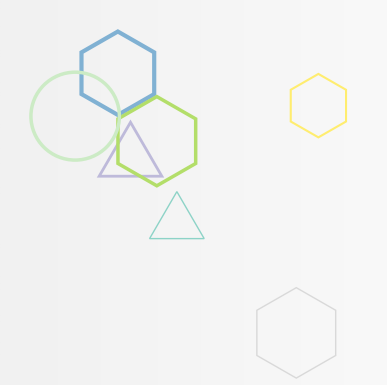[{"shape": "triangle", "thickness": 1, "radius": 0.41, "center": [0.456, 0.421]}, {"shape": "triangle", "thickness": 2, "radius": 0.47, "center": [0.337, 0.589]}, {"shape": "hexagon", "thickness": 3, "radius": 0.54, "center": [0.304, 0.81]}, {"shape": "hexagon", "thickness": 2.5, "radius": 0.58, "center": [0.405, 0.633]}, {"shape": "hexagon", "thickness": 1, "radius": 0.59, "center": [0.765, 0.135]}, {"shape": "circle", "thickness": 2.5, "radius": 0.57, "center": [0.194, 0.698]}, {"shape": "hexagon", "thickness": 1.5, "radius": 0.41, "center": [0.822, 0.726]}]